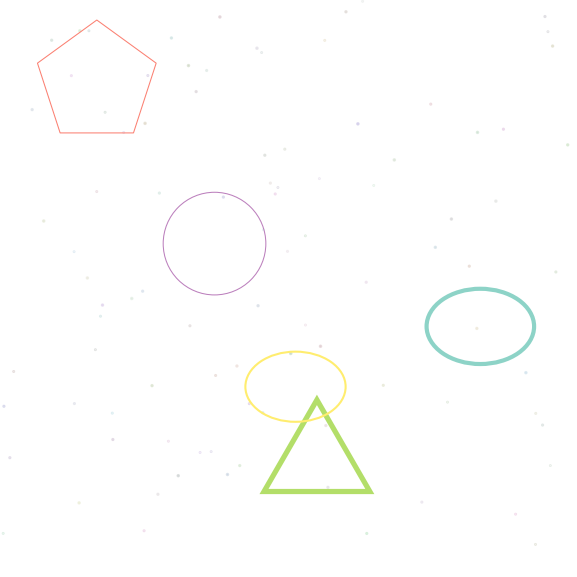[{"shape": "oval", "thickness": 2, "radius": 0.47, "center": [0.832, 0.434]}, {"shape": "pentagon", "thickness": 0.5, "radius": 0.54, "center": [0.168, 0.856]}, {"shape": "triangle", "thickness": 2.5, "radius": 0.53, "center": [0.549, 0.201]}, {"shape": "circle", "thickness": 0.5, "radius": 0.44, "center": [0.371, 0.577]}, {"shape": "oval", "thickness": 1, "radius": 0.43, "center": [0.512, 0.329]}]